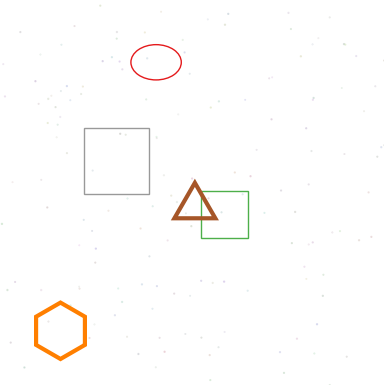[{"shape": "oval", "thickness": 1, "radius": 0.33, "center": [0.405, 0.838]}, {"shape": "square", "thickness": 1, "radius": 0.3, "center": [0.582, 0.443]}, {"shape": "hexagon", "thickness": 3, "radius": 0.37, "center": [0.157, 0.141]}, {"shape": "triangle", "thickness": 3, "radius": 0.31, "center": [0.506, 0.464]}, {"shape": "square", "thickness": 1, "radius": 0.43, "center": [0.302, 0.581]}]